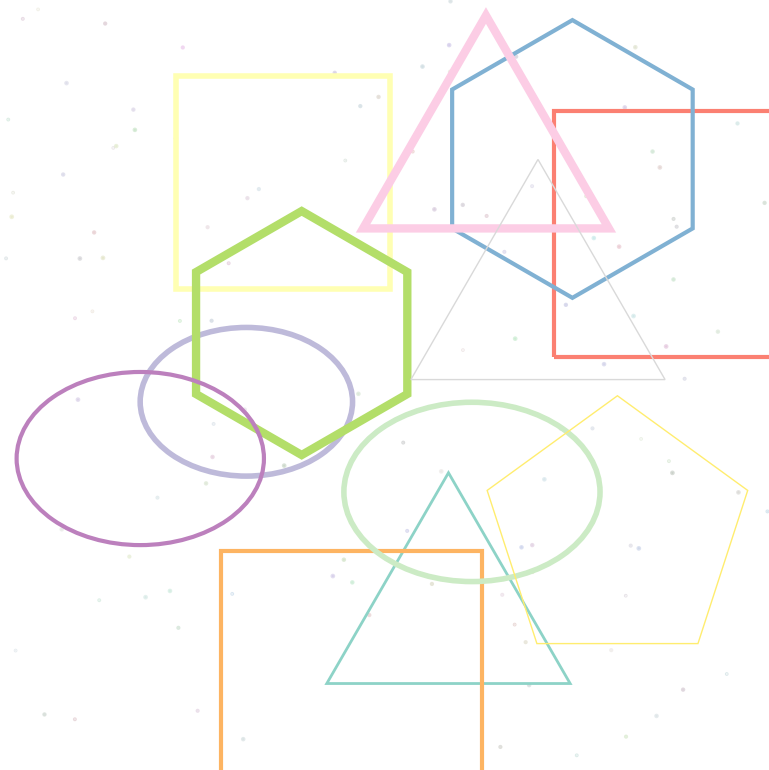[{"shape": "triangle", "thickness": 1, "radius": 0.91, "center": [0.582, 0.204]}, {"shape": "square", "thickness": 2, "radius": 0.69, "center": [0.368, 0.763]}, {"shape": "oval", "thickness": 2, "radius": 0.69, "center": [0.32, 0.478]}, {"shape": "square", "thickness": 1.5, "radius": 0.8, "center": [0.879, 0.696]}, {"shape": "hexagon", "thickness": 1.5, "radius": 0.9, "center": [0.743, 0.794]}, {"shape": "square", "thickness": 1.5, "radius": 0.85, "center": [0.456, 0.115]}, {"shape": "hexagon", "thickness": 3, "radius": 0.79, "center": [0.392, 0.567]}, {"shape": "triangle", "thickness": 3, "radius": 0.92, "center": [0.631, 0.796]}, {"shape": "triangle", "thickness": 0.5, "radius": 0.95, "center": [0.699, 0.602]}, {"shape": "oval", "thickness": 1.5, "radius": 0.8, "center": [0.182, 0.405]}, {"shape": "oval", "thickness": 2, "radius": 0.83, "center": [0.613, 0.361]}, {"shape": "pentagon", "thickness": 0.5, "radius": 0.89, "center": [0.802, 0.308]}]